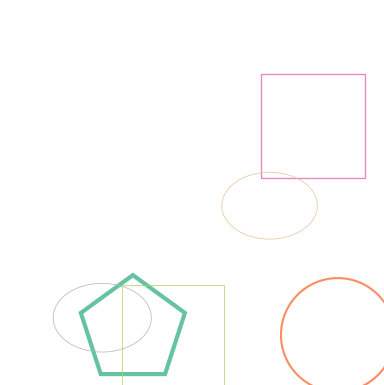[{"shape": "pentagon", "thickness": 3, "radius": 0.71, "center": [0.345, 0.143]}, {"shape": "circle", "thickness": 1.5, "radius": 0.74, "center": [0.877, 0.13]}, {"shape": "square", "thickness": 1, "radius": 0.67, "center": [0.813, 0.673]}, {"shape": "square", "thickness": 0.5, "radius": 0.66, "center": [0.448, 0.128]}, {"shape": "oval", "thickness": 0.5, "radius": 0.62, "center": [0.7, 0.466]}, {"shape": "oval", "thickness": 0.5, "radius": 0.64, "center": [0.266, 0.175]}]